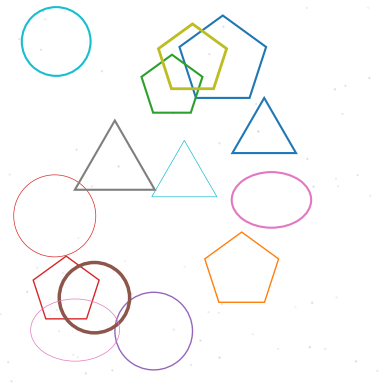[{"shape": "pentagon", "thickness": 1.5, "radius": 0.59, "center": [0.579, 0.841]}, {"shape": "triangle", "thickness": 1.5, "radius": 0.48, "center": [0.686, 0.65]}, {"shape": "pentagon", "thickness": 1, "radius": 0.5, "center": [0.628, 0.296]}, {"shape": "pentagon", "thickness": 1.5, "radius": 0.42, "center": [0.447, 0.775]}, {"shape": "pentagon", "thickness": 1, "radius": 0.45, "center": [0.172, 0.245]}, {"shape": "circle", "thickness": 0.5, "radius": 0.53, "center": [0.142, 0.439]}, {"shape": "circle", "thickness": 1, "radius": 0.5, "center": [0.399, 0.14]}, {"shape": "circle", "thickness": 2.5, "radius": 0.46, "center": [0.245, 0.227]}, {"shape": "oval", "thickness": 1.5, "radius": 0.52, "center": [0.705, 0.481]}, {"shape": "oval", "thickness": 0.5, "radius": 0.58, "center": [0.195, 0.143]}, {"shape": "triangle", "thickness": 1.5, "radius": 0.6, "center": [0.298, 0.567]}, {"shape": "pentagon", "thickness": 2, "radius": 0.47, "center": [0.5, 0.845]}, {"shape": "circle", "thickness": 1.5, "radius": 0.45, "center": [0.146, 0.892]}, {"shape": "triangle", "thickness": 0.5, "radius": 0.49, "center": [0.479, 0.538]}]